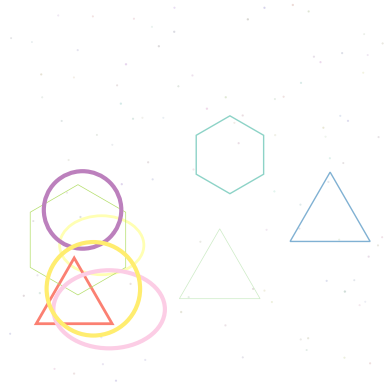[{"shape": "hexagon", "thickness": 1, "radius": 0.51, "center": [0.597, 0.598]}, {"shape": "oval", "thickness": 2, "radius": 0.55, "center": [0.264, 0.363]}, {"shape": "triangle", "thickness": 2, "radius": 0.57, "center": [0.193, 0.216]}, {"shape": "triangle", "thickness": 1, "radius": 0.6, "center": [0.857, 0.433]}, {"shape": "hexagon", "thickness": 0.5, "radius": 0.72, "center": [0.203, 0.377]}, {"shape": "oval", "thickness": 3, "radius": 0.72, "center": [0.283, 0.197]}, {"shape": "circle", "thickness": 3, "radius": 0.5, "center": [0.214, 0.455]}, {"shape": "triangle", "thickness": 0.5, "radius": 0.61, "center": [0.571, 0.285]}, {"shape": "circle", "thickness": 3, "radius": 0.61, "center": [0.242, 0.25]}]